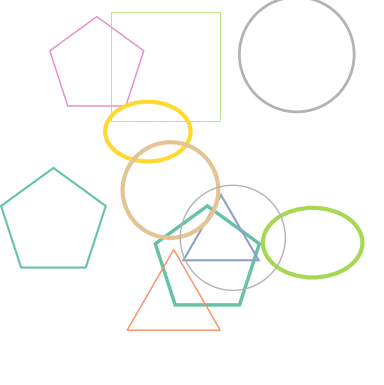[{"shape": "pentagon", "thickness": 2.5, "radius": 0.71, "center": [0.539, 0.323]}, {"shape": "pentagon", "thickness": 1.5, "radius": 0.71, "center": [0.139, 0.421]}, {"shape": "triangle", "thickness": 1, "radius": 0.7, "center": [0.451, 0.212]}, {"shape": "triangle", "thickness": 1.5, "radius": 0.56, "center": [0.574, 0.38]}, {"shape": "pentagon", "thickness": 1, "radius": 0.64, "center": [0.251, 0.828]}, {"shape": "square", "thickness": 0.5, "radius": 0.71, "center": [0.43, 0.827]}, {"shape": "oval", "thickness": 3, "radius": 0.65, "center": [0.812, 0.37]}, {"shape": "oval", "thickness": 3, "radius": 0.55, "center": [0.384, 0.658]}, {"shape": "circle", "thickness": 3, "radius": 0.62, "center": [0.443, 0.506]}, {"shape": "circle", "thickness": 1, "radius": 0.68, "center": [0.605, 0.382]}, {"shape": "circle", "thickness": 2, "radius": 0.75, "center": [0.771, 0.858]}]